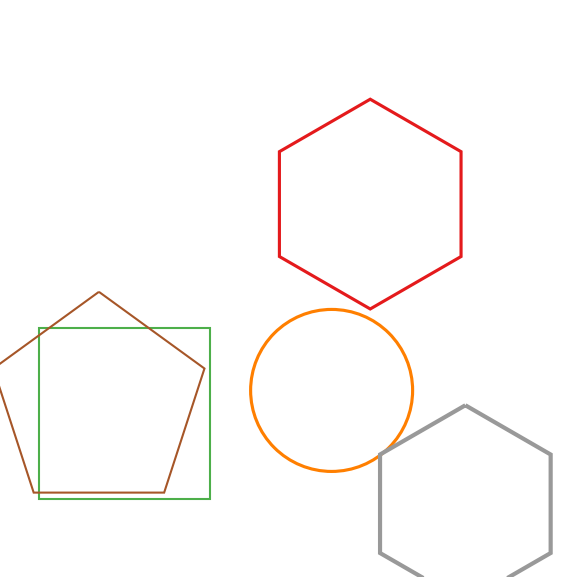[{"shape": "hexagon", "thickness": 1.5, "radius": 0.91, "center": [0.641, 0.646]}, {"shape": "square", "thickness": 1, "radius": 0.74, "center": [0.216, 0.283]}, {"shape": "circle", "thickness": 1.5, "radius": 0.7, "center": [0.574, 0.323]}, {"shape": "pentagon", "thickness": 1, "radius": 0.96, "center": [0.171, 0.302]}, {"shape": "hexagon", "thickness": 2, "radius": 0.85, "center": [0.806, 0.127]}]